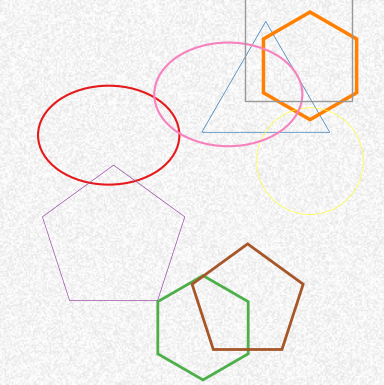[{"shape": "oval", "thickness": 1.5, "radius": 0.92, "center": [0.282, 0.649]}, {"shape": "triangle", "thickness": 0.5, "radius": 0.96, "center": [0.69, 0.752]}, {"shape": "hexagon", "thickness": 2, "radius": 0.68, "center": [0.527, 0.149]}, {"shape": "pentagon", "thickness": 0.5, "radius": 0.97, "center": [0.295, 0.377]}, {"shape": "hexagon", "thickness": 2.5, "radius": 0.7, "center": [0.805, 0.829]}, {"shape": "circle", "thickness": 0.5, "radius": 0.69, "center": [0.805, 0.581]}, {"shape": "pentagon", "thickness": 2, "radius": 0.76, "center": [0.643, 0.215]}, {"shape": "oval", "thickness": 1.5, "radius": 0.96, "center": [0.593, 0.755]}, {"shape": "square", "thickness": 1, "radius": 0.69, "center": [0.775, 0.874]}]